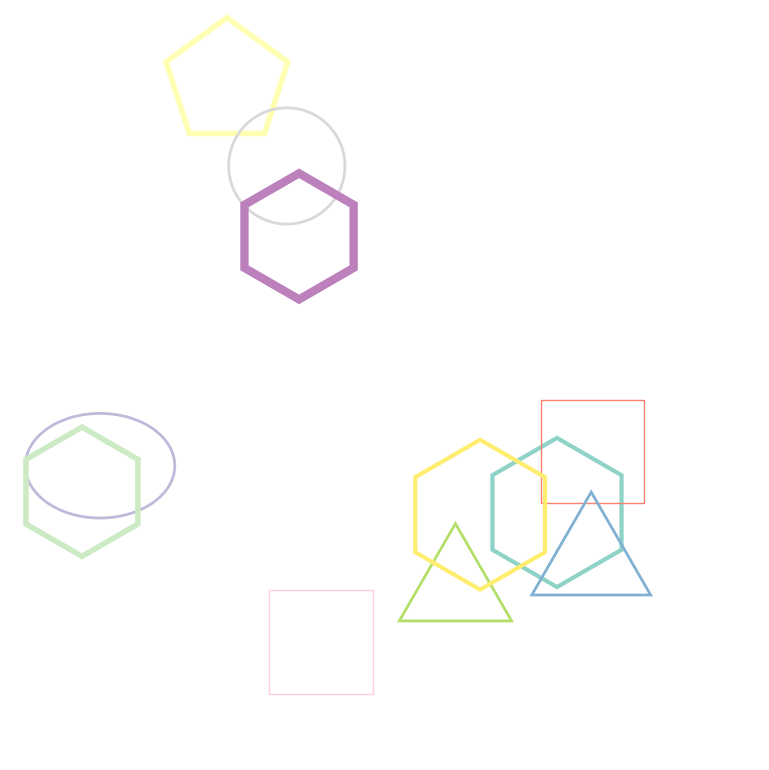[{"shape": "hexagon", "thickness": 1.5, "radius": 0.48, "center": [0.723, 0.334]}, {"shape": "pentagon", "thickness": 2, "radius": 0.42, "center": [0.295, 0.894]}, {"shape": "oval", "thickness": 1, "radius": 0.49, "center": [0.13, 0.395]}, {"shape": "square", "thickness": 0.5, "radius": 0.34, "center": [0.77, 0.414]}, {"shape": "triangle", "thickness": 1, "radius": 0.45, "center": [0.768, 0.272]}, {"shape": "triangle", "thickness": 1, "radius": 0.42, "center": [0.591, 0.236]}, {"shape": "square", "thickness": 0.5, "radius": 0.34, "center": [0.417, 0.166]}, {"shape": "circle", "thickness": 1, "radius": 0.38, "center": [0.372, 0.784]}, {"shape": "hexagon", "thickness": 3, "radius": 0.41, "center": [0.388, 0.693]}, {"shape": "hexagon", "thickness": 2, "radius": 0.42, "center": [0.106, 0.361]}, {"shape": "hexagon", "thickness": 1.5, "radius": 0.49, "center": [0.624, 0.332]}]